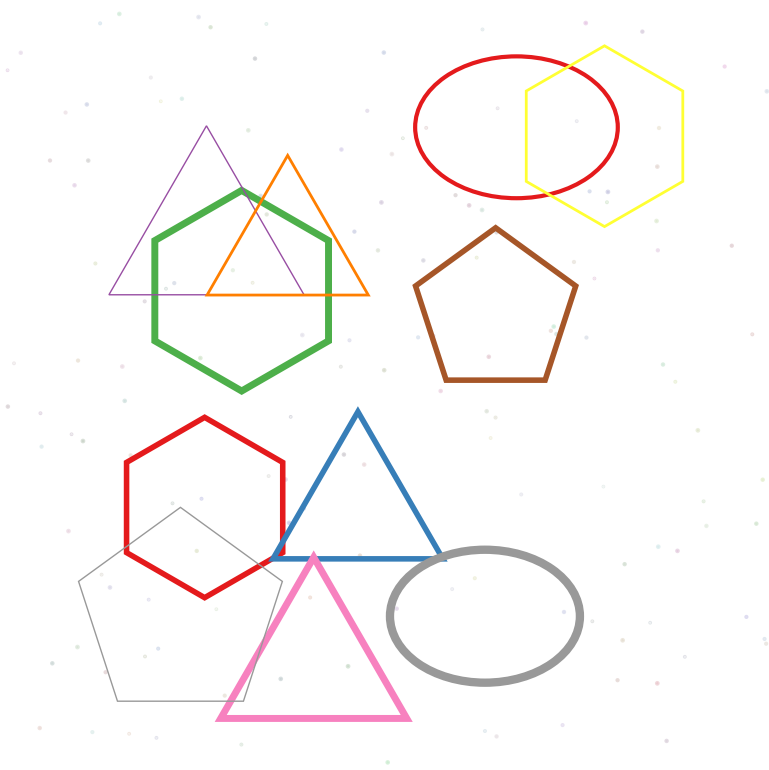[{"shape": "oval", "thickness": 1.5, "radius": 0.66, "center": [0.671, 0.835]}, {"shape": "hexagon", "thickness": 2, "radius": 0.59, "center": [0.266, 0.341]}, {"shape": "triangle", "thickness": 2, "radius": 0.64, "center": [0.465, 0.338]}, {"shape": "hexagon", "thickness": 2.5, "radius": 0.65, "center": [0.314, 0.622]}, {"shape": "triangle", "thickness": 0.5, "radius": 0.73, "center": [0.268, 0.69]}, {"shape": "triangle", "thickness": 1, "radius": 0.6, "center": [0.374, 0.677]}, {"shape": "hexagon", "thickness": 1, "radius": 0.59, "center": [0.785, 0.823]}, {"shape": "pentagon", "thickness": 2, "radius": 0.55, "center": [0.644, 0.595]}, {"shape": "triangle", "thickness": 2.5, "radius": 0.7, "center": [0.407, 0.137]}, {"shape": "pentagon", "thickness": 0.5, "radius": 0.7, "center": [0.234, 0.202]}, {"shape": "oval", "thickness": 3, "radius": 0.62, "center": [0.63, 0.2]}]